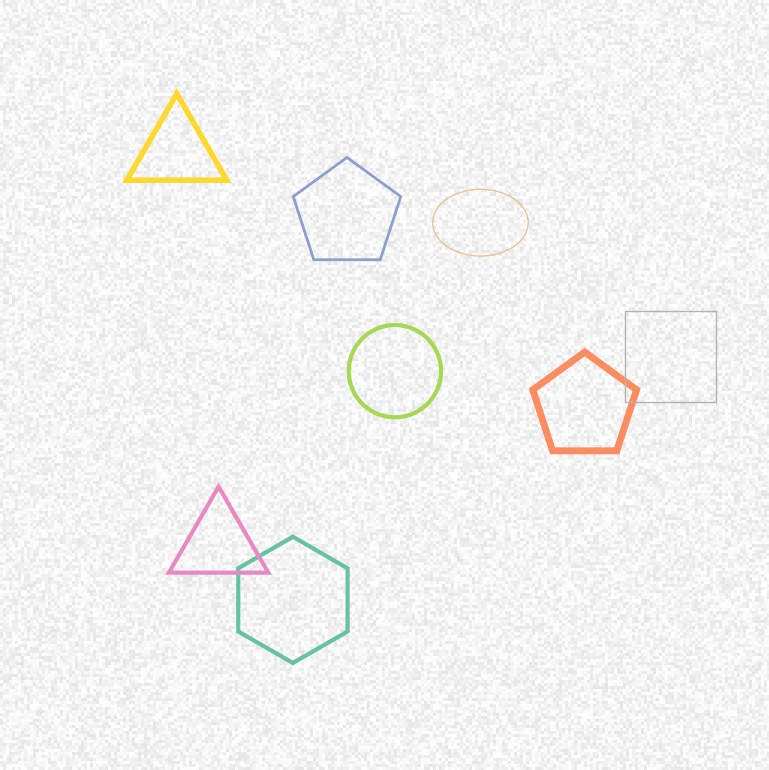[{"shape": "hexagon", "thickness": 1.5, "radius": 0.41, "center": [0.38, 0.221]}, {"shape": "pentagon", "thickness": 2.5, "radius": 0.35, "center": [0.759, 0.472]}, {"shape": "pentagon", "thickness": 1, "radius": 0.37, "center": [0.451, 0.722]}, {"shape": "triangle", "thickness": 1.5, "radius": 0.37, "center": [0.284, 0.294]}, {"shape": "circle", "thickness": 1.5, "radius": 0.3, "center": [0.513, 0.518]}, {"shape": "triangle", "thickness": 2, "radius": 0.37, "center": [0.23, 0.803]}, {"shape": "oval", "thickness": 0.5, "radius": 0.31, "center": [0.624, 0.711]}, {"shape": "square", "thickness": 0.5, "radius": 0.3, "center": [0.87, 0.537]}]